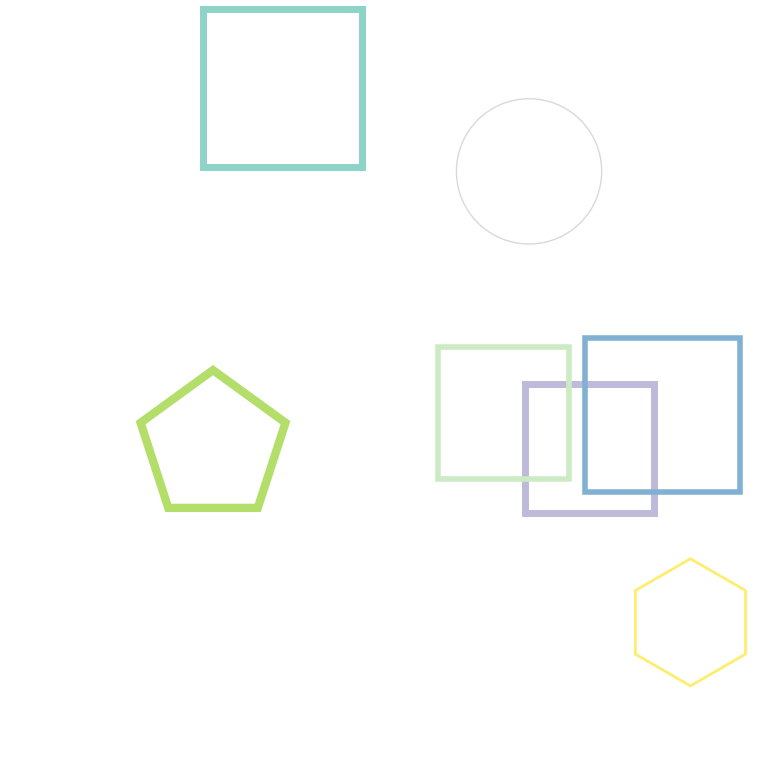[{"shape": "square", "thickness": 2.5, "radius": 0.52, "center": [0.367, 0.886]}, {"shape": "square", "thickness": 2.5, "radius": 0.42, "center": [0.765, 0.417]}, {"shape": "square", "thickness": 2, "radius": 0.5, "center": [0.86, 0.461]}, {"shape": "pentagon", "thickness": 3, "radius": 0.49, "center": [0.277, 0.42]}, {"shape": "circle", "thickness": 0.5, "radius": 0.47, "center": [0.687, 0.777]}, {"shape": "square", "thickness": 2, "radius": 0.43, "center": [0.654, 0.463]}, {"shape": "hexagon", "thickness": 1, "radius": 0.41, "center": [0.897, 0.192]}]